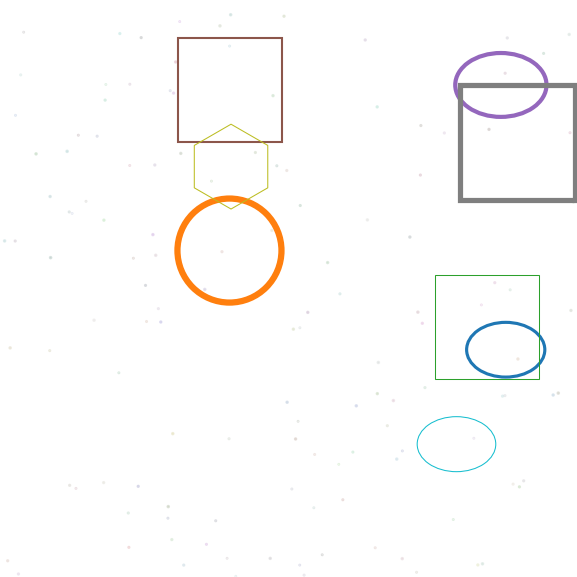[{"shape": "oval", "thickness": 1.5, "radius": 0.34, "center": [0.876, 0.394]}, {"shape": "circle", "thickness": 3, "radius": 0.45, "center": [0.397, 0.565]}, {"shape": "square", "thickness": 0.5, "radius": 0.45, "center": [0.844, 0.433]}, {"shape": "oval", "thickness": 2, "radius": 0.4, "center": [0.867, 0.852]}, {"shape": "square", "thickness": 1, "radius": 0.45, "center": [0.398, 0.844]}, {"shape": "square", "thickness": 2.5, "radius": 0.5, "center": [0.897, 0.753]}, {"shape": "hexagon", "thickness": 0.5, "radius": 0.37, "center": [0.4, 0.711]}, {"shape": "oval", "thickness": 0.5, "radius": 0.34, "center": [0.79, 0.23]}]